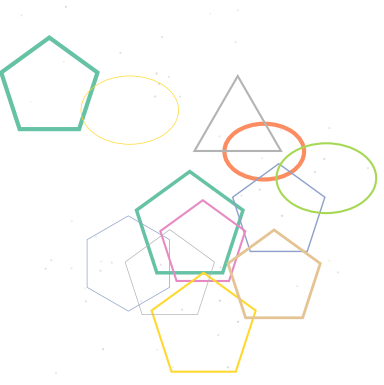[{"shape": "pentagon", "thickness": 3, "radius": 0.66, "center": [0.128, 0.771]}, {"shape": "pentagon", "thickness": 2.5, "radius": 0.73, "center": [0.493, 0.409]}, {"shape": "oval", "thickness": 3, "radius": 0.52, "center": [0.686, 0.606]}, {"shape": "hexagon", "thickness": 0.5, "radius": 0.62, "center": [0.333, 0.316]}, {"shape": "pentagon", "thickness": 1, "radius": 0.63, "center": [0.724, 0.449]}, {"shape": "pentagon", "thickness": 1.5, "radius": 0.58, "center": [0.527, 0.364]}, {"shape": "oval", "thickness": 1.5, "radius": 0.65, "center": [0.848, 0.537]}, {"shape": "pentagon", "thickness": 1.5, "radius": 0.71, "center": [0.529, 0.15]}, {"shape": "oval", "thickness": 0.5, "radius": 0.63, "center": [0.337, 0.714]}, {"shape": "pentagon", "thickness": 2, "radius": 0.63, "center": [0.712, 0.277]}, {"shape": "triangle", "thickness": 1.5, "radius": 0.65, "center": [0.617, 0.673]}, {"shape": "pentagon", "thickness": 0.5, "radius": 0.61, "center": [0.441, 0.282]}]